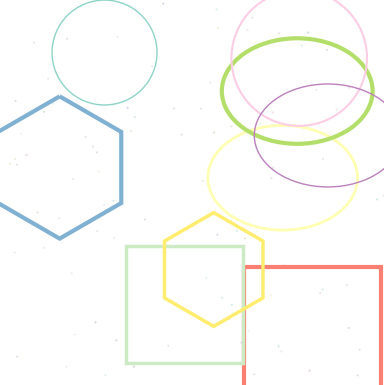[{"shape": "circle", "thickness": 1, "radius": 0.68, "center": [0.272, 0.864]}, {"shape": "oval", "thickness": 2, "radius": 0.97, "center": [0.734, 0.538]}, {"shape": "square", "thickness": 3, "radius": 0.89, "center": [0.812, 0.128]}, {"shape": "hexagon", "thickness": 3, "radius": 0.92, "center": [0.155, 0.565]}, {"shape": "oval", "thickness": 3, "radius": 0.98, "center": [0.772, 0.764]}, {"shape": "circle", "thickness": 1.5, "radius": 0.88, "center": [0.777, 0.849]}, {"shape": "oval", "thickness": 1, "radius": 0.96, "center": [0.852, 0.648]}, {"shape": "square", "thickness": 2.5, "radius": 0.76, "center": [0.478, 0.209]}, {"shape": "hexagon", "thickness": 2.5, "radius": 0.74, "center": [0.555, 0.3]}]